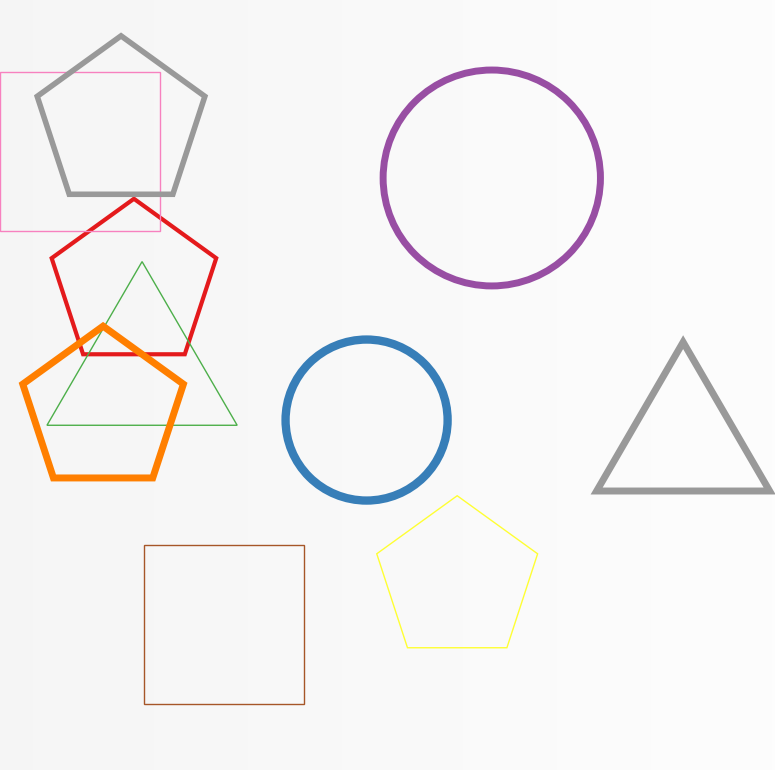[{"shape": "pentagon", "thickness": 1.5, "radius": 0.56, "center": [0.173, 0.63]}, {"shape": "circle", "thickness": 3, "radius": 0.52, "center": [0.473, 0.454]}, {"shape": "triangle", "thickness": 0.5, "radius": 0.71, "center": [0.183, 0.519]}, {"shape": "circle", "thickness": 2.5, "radius": 0.7, "center": [0.635, 0.769]}, {"shape": "pentagon", "thickness": 2.5, "radius": 0.54, "center": [0.133, 0.467]}, {"shape": "pentagon", "thickness": 0.5, "radius": 0.55, "center": [0.59, 0.247]}, {"shape": "square", "thickness": 0.5, "radius": 0.52, "center": [0.289, 0.189]}, {"shape": "square", "thickness": 0.5, "radius": 0.52, "center": [0.103, 0.803]}, {"shape": "triangle", "thickness": 2.5, "radius": 0.64, "center": [0.881, 0.427]}, {"shape": "pentagon", "thickness": 2, "radius": 0.57, "center": [0.156, 0.84]}]